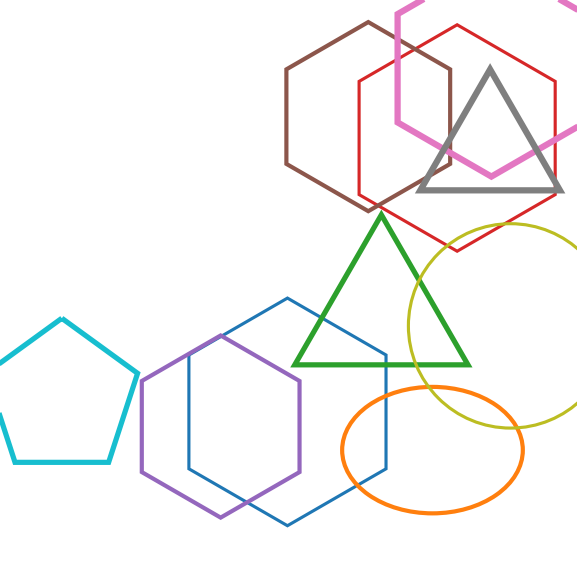[{"shape": "hexagon", "thickness": 1.5, "radius": 0.99, "center": [0.498, 0.286]}, {"shape": "oval", "thickness": 2, "radius": 0.78, "center": [0.749, 0.22]}, {"shape": "triangle", "thickness": 2.5, "radius": 0.87, "center": [0.66, 0.454]}, {"shape": "hexagon", "thickness": 1.5, "radius": 0.98, "center": [0.792, 0.76]}, {"shape": "hexagon", "thickness": 2, "radius": 0.79, "center": [0.382, 0.261]}, {"shape": "hexagon", "thickness": 2, "radius": 0.82, "center": [0.638, 0.797]}, {"shape": "hexagon", "thickness": 3, "radius": 0.94, "center": [0.851, 0.881]}, {"shape": "triangle", "thickness": 3, "radius": 0.7, "center": [0.849, 0.739]}, {"shape": "circle", "thickness": 1.5, "radius": 0.88, "center": [0.884, 0.435]}, {"shape": "pentagon", "thickness": 2.5, "radius": 0.69, "center": [0.107, 0.31]}]